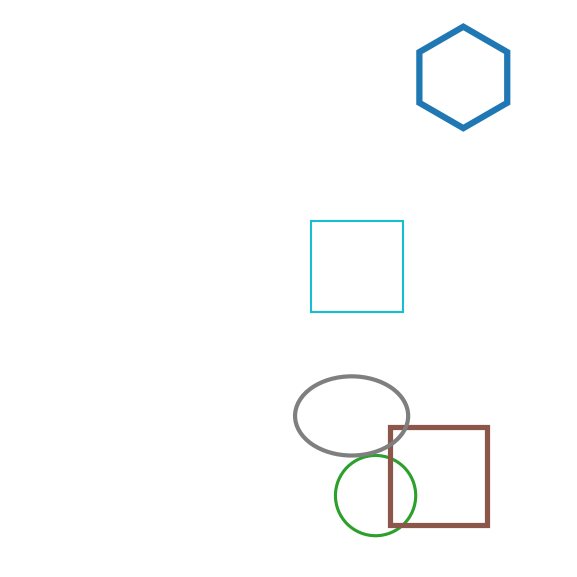[{"shape": "hexagon", "thickness": 3, "radius": 0.44, "center": [0.802, 0.865]}, {"shape": "circle", "thickness": 1.5, "radius": 0.35, "center": [0.65, 0.141]}, {"shape": "square", "thickness": 2.5, "radius": 0.42, "center": [0.759, 0.175]}, {"shape": "oval", "thickness": 2, "radius": 0.49, "center": [0.609, 0.279]}, {"shape": "square", "thickness": 1, "radius": 0.4, "center": [0.618, 0.538]}]